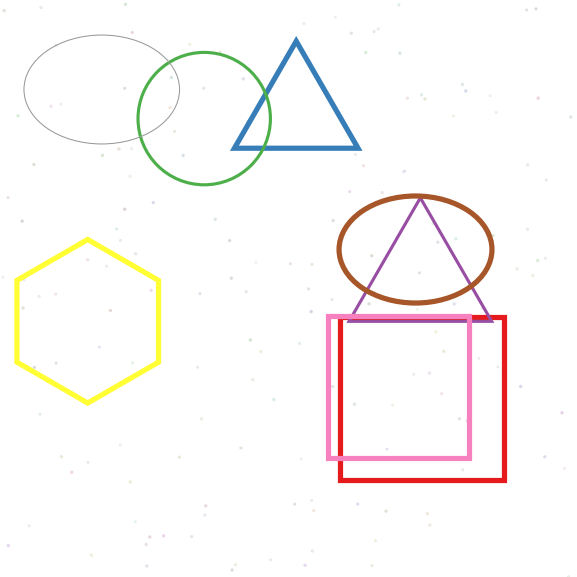[{"shape": "square", "thickness": 2.5, "radius": 0.71, "center": [0.731, 0.309]}, {"shape": "triangle", "thickness": 2.5, "radius": 0.62, "center": [0.513, 0.804]}, {"shape": "circle", "thickness": 1.5, "radius": 0.57, "center": [0.354, 0.794]}, {"shape": "triangle", "thickness": 1.5, "radius": 0.71, "center": [0.728, 0.514]}, {"shape": "hexagon", "thickness": 2.5, "radius": 0.71, "center": [0.152, 0.443]}, {"shape": "oval", "thickness": 2.5, "radius": 0.66, "center": [0.719, 0.567]}, {"shape": "square", "thickness": 2.5, "radius": 0.61, "center": [0.69, 0.329]}, {"shape": "oval", "thickness": 0.5, "radius": 0.67, "center": [0.176, 0.844]}]